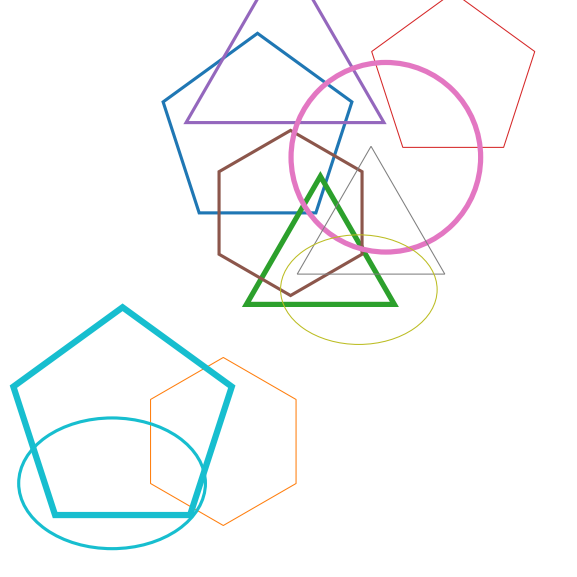[{"shape": "pentagon", "thickness": 1.5, "radius": 0.86, "center": [0.446, 0.77]}, {"shape": "hexagon", "thickness": 0.5, "radius": 0.73, "center": [0.387, 0.235]}, {"shape": "triangle", "thickness": 2.5, "radius": 0.74, "center": [0.555, 0.546]}, {"shape": "pentagon", "thickness": 0.5, "radius": 0.74, "center": [0.785, 0.864]}, {"shape": "triangle", "thickness": 1.5, "radius": 0.99, "center": [0.494, 0.886]}, {"shape": "hexagon", "thickness": 1.5, "radius": 0.71, "center": [0.503, 0.63]}, {"shape": "circle", "thickness": 2.5, "radius": 0.82, "center": [0.668, 0.727]}, {"shape": "triangle", "thickness": 0.5, "radius": 0.74, "center": [0.642, 0.598]}, {"shape": "oval", "thickness": 0.5, "radius": 0.68, "center": [0.621, 0.498]}, {"shape": "pentagon", "thickness": 3, "radius": 0.99, "center": [0.212, 0.268]}, {"shape": "oval", "thickness": 1.5, "radius": 0.81, "center": [0.194, 0.162]}]